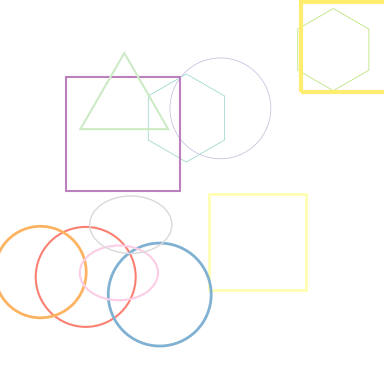[{"shape": "hexagon", "thickness": 0.5, "radius": 0.57, "center": [0.484, 0.694]}, {"shape": "square", "thickness": 2, "radius": 0.63, "center": [0.669, 0.372]}, {"shape": "circle", "thickness": 0.5, "radius": 0.66, "center": [0.572, 0.719]}, {"shape": "circle", "thickness": 1.5, "radius": 0.65, "center": [0.223, 0.281]}, {"shape": "circle", "thickness": 2, "radius": 0.67, "center": [0.415, 0.235]}, {"shape": "circle", "thickness": 2, "radius": 0.59, "center": [0.105, 0.293]}, {"shape": "hexagon", "thickness": 0.5, "radius": 0.53, "center": [0.866, 0.871]}, {"shape": "oval", "thickness": 1.5, "radius": 0.51, "center": [0.309, 0.291]}, {"shape": "oval", "thickness": 1, "radius": 0.53, "center": [0.34, 0.416]}, {"shape": "square", "thickness": 1.5, "radius": 0.74, "center": [0.32, 0.653]}, {"shape": "triangle", "thickness": 1.5, "radius": 0.66, "center": [0.323, 0.73]}, {"shape": "square", "thickness": 3, "radius": 0.58, "center": [0.897, 0.877]}]